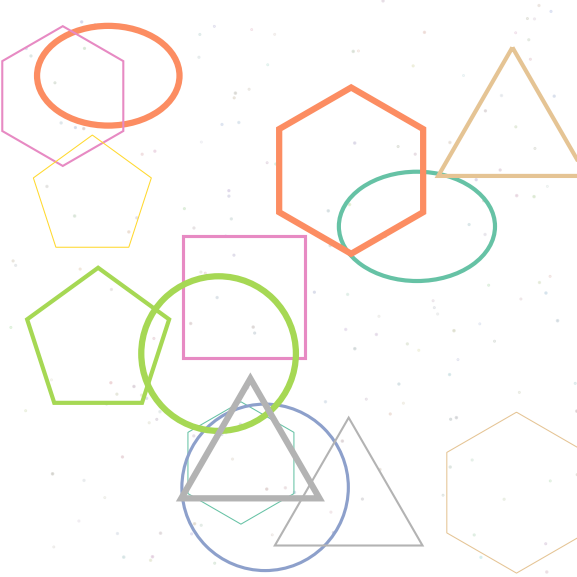[{"shape": "oval", "thickness": 2, "radius": 0.68, "center": [0.722, 0.607]}, {"shape": "hexagon", "thickness": 0.5, "radius": 0.53, "center": [0.417, 0.197]}, {"shape": "hexagon", "thickness": 3, "radius": 0.72, "center": [0.608, 0.704]}, {"shape": "oval", "thickness": 3, "radius": 0.62, "center": [0.188, 0.868]}, {"shape": "circle", "thickness": 1.5, "radius": 0.72, "center": [0.459, 0.155]}, {"shape": "square", "thickness": 1.5, "radius": 0.53, "center": [0.423, 0.485]}, {"shape": "hexagon", "thickness": 1, "radius": 0.61, "center": [0.109, 0.833]}, {"shape": "pentagon", "thickness": 2, "radius": 0.65, "center": [0.17, 0.406]}, {"shape": "circle", "thickness": 3, "radius": 0.67, "center": [0.379, 0.387]}, {"shape": "pentagon", "thickness": 0.5, "radius": 0.54, "center": [0.16, 0.658]}, {"shape": "hexagon", "thickness": 0.5, "radius": 0.7, "center": [0.894, 0.146]}, {"shape": "triangle", "thickness": 2, "radius": 0.74, "center": [0.887, 0.769]}, {"shape": "triangle", "thickness": 1, "radius": 0.74, "center": [0.604, 0.128]}, {"shape": "triangle", "thickness": 3, "radius": 0.69, "center": [0.434, 0.205]}]